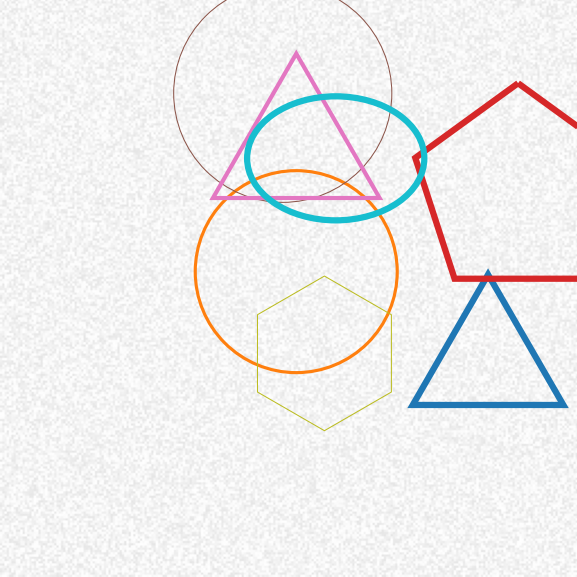[{"shape": "triangle", "thickness": 3, "radius": 0.75, "center": [0.845, 0.373]}, {"shape": "circle", "thickness": 1.5, "radius": 0.87, "center": [0.513, 0.529]}, {"shape": "pentagon", "thickness": 3, "radius": 0.94, "center": [0.897, 0.668]}, {"shape": "circle", "thickness": 0.5, "radius": 0.94, "center": [0.49, 0.838]}, {"shape": "triangle", "thickness": 2, "radius": 0.83, "center": [0.513, 0.74]}, {"shape": "hexagon", "thickness": 0.5, "radius": 0.67, "center": [0.562, 0.387]}, {"shape": "oval", "thickness": 3, "radius": 0.77, "center": [0.581, 0.725]}]